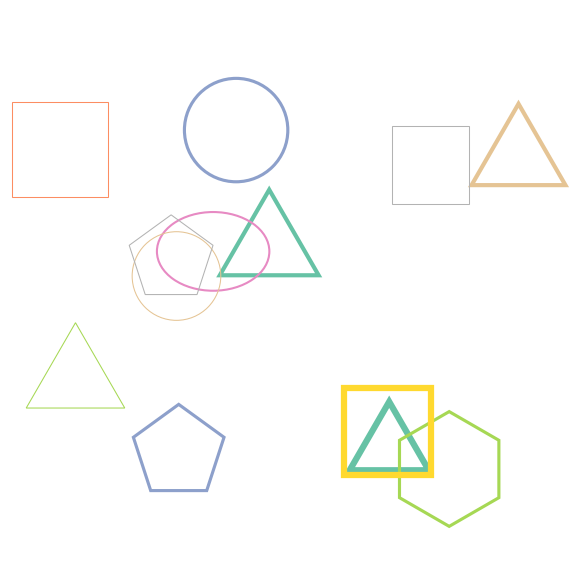[{"shape": "triangle", "thickness": 3, "radius": 0.4, "center": [0.674, 0.224]}, {"shape": "triangle", "thickness": 2, "radius": 0.49, "center": [0.466, 0.572]}, {"shape": "square", "thickness": 0.5, "radius": 0.41, "center": [0.104, 0.74]}, {"shape": "pentagon", "thickness": 1.5, "radius": 0.41, "center": [0.309, 0.216]}, {"shape": "circle", "thickness": 1.5, "radius": 0.45, "center": [0.409, 0.774]}, {"shape": "oval", "thickness": 1, "radius": 0.49, "center": [0.369, 0.564]}, {"shape": "triangle", "thickness": 0.5, "radius": 0.49, "center": [0.131, 0.342]}, {"shape": "hexagon", "thickness": 1.5, "radius": 0.5, "center": [0.778, 0.187]}, {"shape": "square", "thickness": 3, "radius": 0.38, "center": [0.671, 0.252]}, {"shape": "circle", "thickness": 0.5, "radius": 0.38, "center": [0.306, 0.521]}, {"shape": "triangle", "thickness": 2, "radius": 0.47, "center": [0.898, 0.725]}, {"shape": "square", "thickness": 0.5, "radius": 0.34, "center": [0.745, 0.713]}, {"shape": "pentagon", "thickness": 0.5, "radius": 0.38, "center": [0.296, 0.551]}]